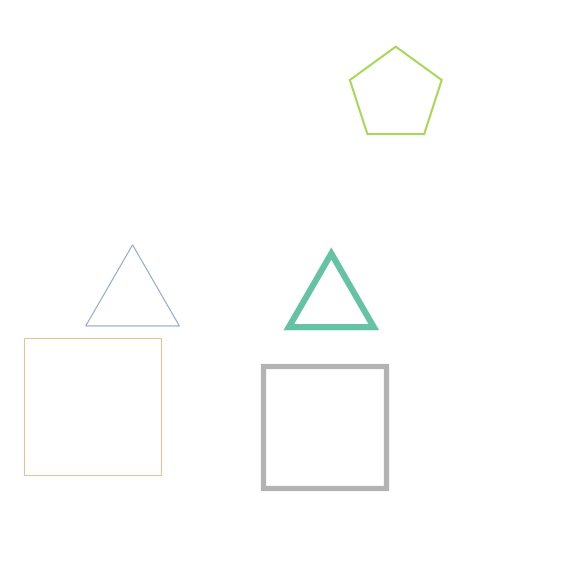[{"shape": "triangle", "thickness": 3, "radius": 0.42, "center": [0.574, 0.475]}, {"shape": "triangle", "thickness": 0.5, "radius": 0.47, "center": [0.23, 0.482]}, {"shape": "pentagon", "thickness": 1, "radius": 0.42, "center": [0.685, 0.835]}, {"shape": "square", "thickness": 0.5, "radius": 0.59, "center": [0.16, 0.295]}, {"shape": "square", "thickness": 2.5, "radius": 0.53, "center": [0.562, 0.26]}]